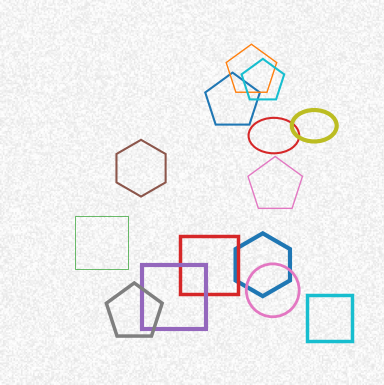[{"shape": "hexagon", "thickness": 3, "radius": 0.41, "center": [0.683, 0.312]}, {"shape": "pentagon", "thickness": 1.5, "radius": 0.37, "center": [0.604, 0.737]}, {"shape": "pentagon", "thickness": 1, "radius": 0.34, "center": [0.653, 0.816]}, {"shape": "square", "thickness": 0.5, "radius": 0.34, "center": [0.263, 0.37]}, {"shape": "oval", "thickness": 1.5, "radius": 0.33, "center": [0.711, 0.648]}, {"shape": "square", "thickness": 2.5, "radius": 0.38, "center": [0.543, 0.312]}, {"shape": "square", "thickness": 3, "radius": 0.42, "center": [0.452, 0.228]}, {"shape": "hexagon", "thickness": 1.5, "radius": 0.37, "center": [0.366, 0.563]}, {"shape": "circle", "thickness": 2, "radius": 0.34, "center": [0.708, 0.246]}, {"shape": "pentagon", "thickness": 1, "radius": 0.37, "center": [0.715, 0.519]}, {"shape": "pentagon", "thickness": 2.5, "radius": 0.38, "center": [0.349, 0.189]}, {"shape": "oval", "thickness": 3, "radius": 0.29, "center": [0.816, 0.673]}, {"shape": "square", "thickness": 2.5, "radius": 0.3, "center": [0.856, 0.175]}, {"shape": "pentagon", "thickness": 1.5, "radius": 0.29, "center": [0.683, 0.789]}]